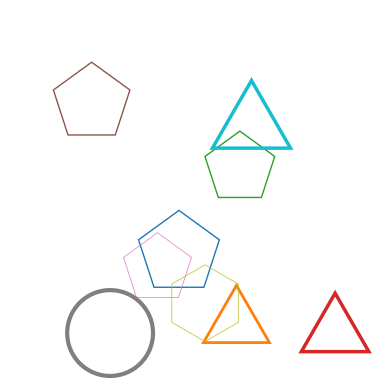[{"shape": "pentagon", "thickness": 1, "radius": 0.55, "center": [0.465, 0.343]}, {"shape": "triangle", "thickness": 2, "radius": 0.49, "center": [0.614, 0.16]}, {"shape": "pentagon", "thickness": 1, "radius": 0.48, "center": [0.623, 0.564]}, {"shape": "triangle", "thickness": 2.5, "radius": 0.51, "center": [0.87, 0.137]}, {"shape": "pentagon", "thickness": 1, "radius": 0.52, "center": [0.238, 0.734]}, {"shape": "pentagon", "thickness": 0.5, "radius": 0.46, "center": [0.409, 0.303]}, {"shape": "circle", "thickness": 3, "radius": 0.56, "center": [0.286, 0.135]}, {"shape": "hexagon", "thickness": 0.5, "radius": 0.5, "center": [0.533, 0.213]}, {"shape": "triangle", "thickness": 2.5, "radius": 0.59, "center": [0.653, 0.674]}]